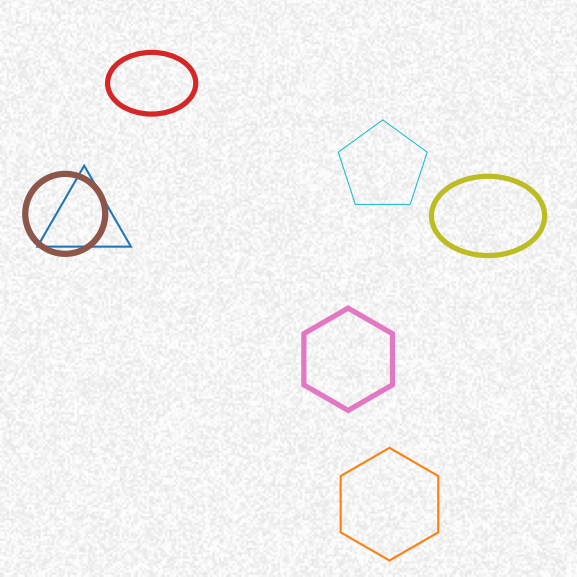[{"shape": "triangle", "thickness": 1, "radius": 0.47, "center": [0.146, 0.619]}, {"shape": "hexagon", "thickness": 1, "radius": 0.49, "center": [0.674, 0.126]}, {"shape": "oval", "thickness": 2.5, "radius": 0.38, "center": [0.263, 0.855]}, {"shape": "circle", "thickness": 3, "radius": 0.35, "center": [0.113, 0.629]}, {"shape": "hexagon", "thickness": 2.5, "radius": 0.44, "center": [0.603, 0.377]}, {"shape": "oval", "thickness": 2.5, "radius": 0.49, "center": [0.845, 0.625]}, {"shape": "pentagon", "thickness": 0.5, "radius": 0.4, "center": [0.663, 0.711]}]